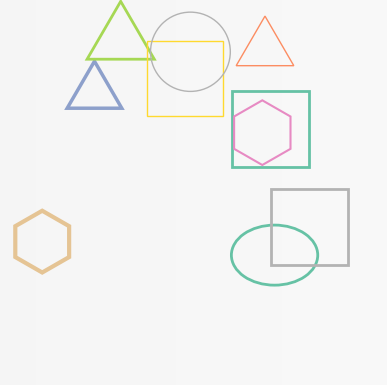[{"shape": "oval", "thickness": 2, "radius": 0.56, "center": [0.709, 0.337]}, {"shape": "square", "thickness": 2, "radius": 0.49, "center": [0.698, 0.666]}, {"shape": "triangle", "thickness": 1, "radius": 0.43, "center": [0.684, 0.872]}, {"shape": "triangle", "thickness": 2.5, "radius": 0.41, "center": [0.244, 0.76]}, {"shape": "hexagon", "thickness": 1.5, "radius": 0.42, "center": [0.677, 0.655]}, {"shape": "triangle", "thickness": 2, "radius": 0.5, "center": [0.311, 0.896]}, {"shape": "square", "thickness": 1, "radius": 0.49, "center": [0.478, 0.795]}, {"shape": "hexagon", "thickness": 3, "radius": 0.4, "center": [0.109, 0.372]}, {"shape": "circle", "thickness": 1, "radius": 0.51, "center": [0.491, 0.866]}, {"shape": "square", "thickness": 2, "radius": 0.5, "center": [0.799, 0.41]}]